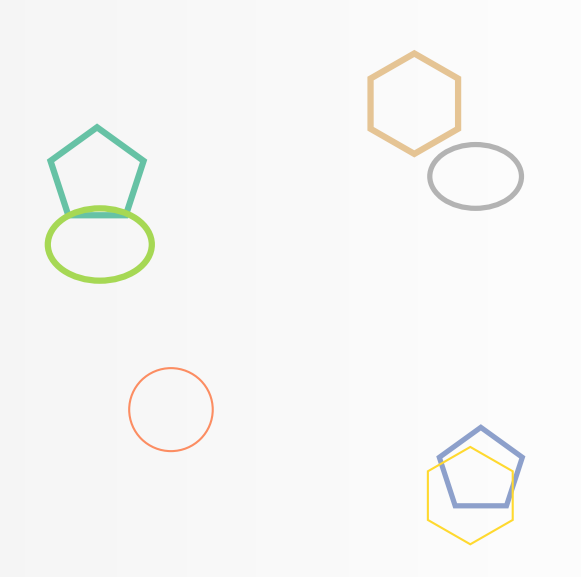[{"shape": "pentagon", "thickness": 3, "radius": 0.42, "center": [0.167, 0.695]}, {"shape": "circle", "thickness": 1, "radius": 0.36, "center": [0.294, 0.29]}, {"shape": "pentagon", "thickness": 2.5, "radius": 0.38, "center": [0.827, 0.184]}, {"shape": "oval", "thickness": 3, "radius": 0.45, "center": [0.172, 0.576]}, {"shape": "hexagon", "thickness": 1, "radius": 0.42, "center": [0.809, 0.141]}, {"shape": "hexagon", "thickness": 3, "radius": 0.43, "center": [0.713, 0.82]}, {"shape": "oval", "thickness": 2.5, "radius": 0.39, "center": [0.818, 0.694]}]